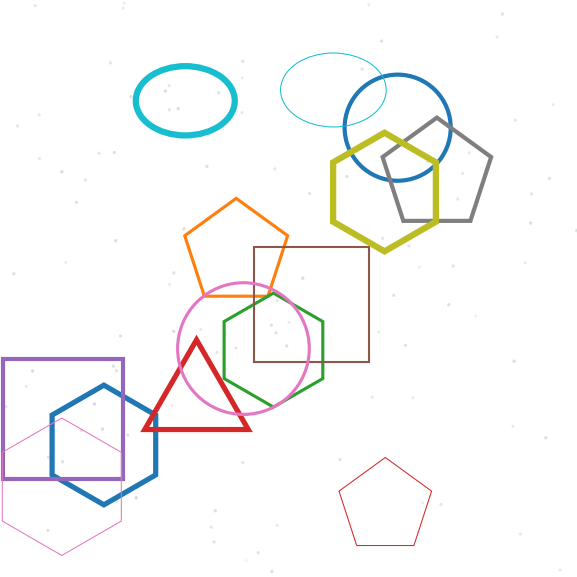[{"shape": "hexagon", "thickness": 2.5, "radius": 0.52, "center": [0.18, 0.229]}, {"shape": "circle", "thickness": 2, "radius": 0.46, "center": [0.689, 0.778]}, {"shape": "pentagon", "thickness": 1.5, "radius": 0.47, "center": [0.409, 0.562]}, {"shape": "hexagon", "thickness": 1.5, "radius": 0.49, "center": [0.474, 0.393]}, {"shape": "pentagon", "thickness": 0.5, "radius": 0.42, "center": [0.667, 0.123]}, {"shape": "triangle", "thickness": 2.5, "radius": 0.52, "center": [0.34, 0.307]}, {"shape": "square", "thickness": 2, "radius": 0.52, "center": [0.109, 0.274]}, {"shape": "square", "thickness": 1, "radius": 0.5, "center": [0.54, 0.471]}, {"shape": "hexagon", "thickness": 0.5, "radius": 0.6, "center": [0.107, 0.156]}, {"shape": "circle", "thickness": 1.5, "radius": 0.57, "center": [0.422, 0.396]}, {"shape": "pentagon", "thickness": 2, "radius": 0.49, "center": [0.756, 0.697]}, {"shape": "hexagon", "thickness": 3, "radius": 0.51, "center": [0.666, 0.667]}, {"shape": "oval", "thickness": 0.5, "radius": 0.46, "center": [0.577, 0.843]}, {"shape": "oval", "thickness": 3, "radius": 0.43, "center": [0.321, 0.825]}]